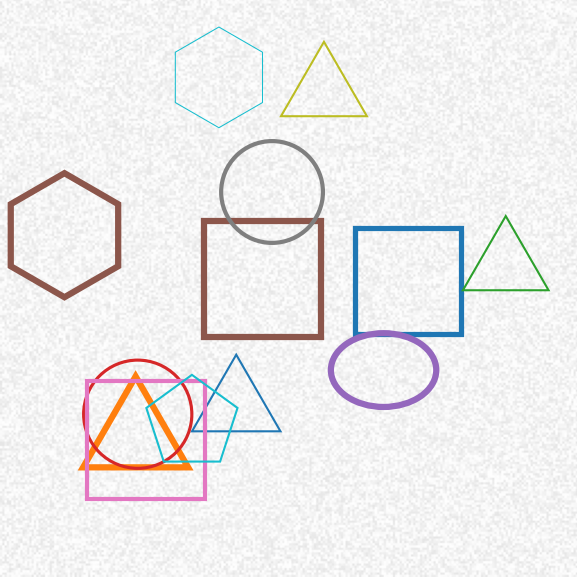[{"shape": "triangle", "thickness": 1, "radius": 0.44, "center": [0.409, 0.296]}, {"shape": "square", "thickness": 2.5, "radius": 0.46, "center": [0.707, 0.513]}, {"shape": "triangle", "thickness": 3, "radius": 0.52, "center": [0.235, 0.242]}, {"shape": "triangle", "thickness": 1, "radius": 0.43, "center": [0.876, 0.539]}, {"shape": "circle", "thickness": 1.5, "radius": 0.47, "center": [0.238, 0.282]}, {"shape": "oval", "thickness": 3, "radius": 0.46, "center": [0.664, 0.358]}, {"shape": "hexagon", "thickness": 3, "radius": 0.54, "center": [0.112, 0.592]}, {"shape": "square", "thickness": 3, "radius": 0.5, "center": [0.455, 0.516]}, {"shape": "square", "thickness": 2, "radius": 0.51, "center": [0.253, 0.237]}, {"shape": "circle", "thickness": 2, "radius": 0.44, "center": [0.471, 0.667]}, {"shape": "triangle", "thickness": 1, "radius": 0.43, "center": [0.561, 0.841]}, {"shape": "pentagon", "thickness": 1, "radius": 0.42, "center": [0.332, 0.267]}, {"shape": "hexagon", "thickness": 0.5, "radius": 0.44, "center": [0.379, 0.865]}]